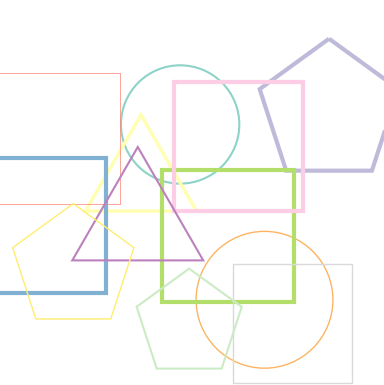[{"shape": "circle", "thickness": 1.5, "radius": 0.77, "center": [0.468, 0.677]}, {"shape": "triangle", "thickness": 2.5, "radius": 0.83, "center": [0.366, 0.535]}, {"shape": "pentagon", "thickness": 3, "radius": 0.95, "center": [0.855, 0.71]}, {"shape": "square", "thickness": 0.5, "radius": 0.85, "center": [0.141, 0.64]}, {"shape": "square", "thickness": 3, "radius": 0.88, "center": [0.101, 0.413]}, {"shape": "circle", "thickness": 1, "radius": 0.89, "center": [0.687, 0.221]}, {"shape": "square", "thickness": 3, "radius": 0.86, "center": [0.592, 0.387]}, {"shape": "square", "thickness": 3, "radius": 0.83, "center": [0.62, 0.619]}, {"shape": "square", "thickness": 1, "radius": 0.78, "center": [0.76, 0.16]}, {"shape": "triangle", "thickness": 1.5, "radius": 0.98, "center": [0.358, 0.422]}, {"shape": "pentagon", "thickness": 1.5, "radius": 0.72, "center": [0.491, 0.159]}, {"shape": "pentagon", "thickness": 1, "radius": 0.83, "center": [0.19, 0.306]}]